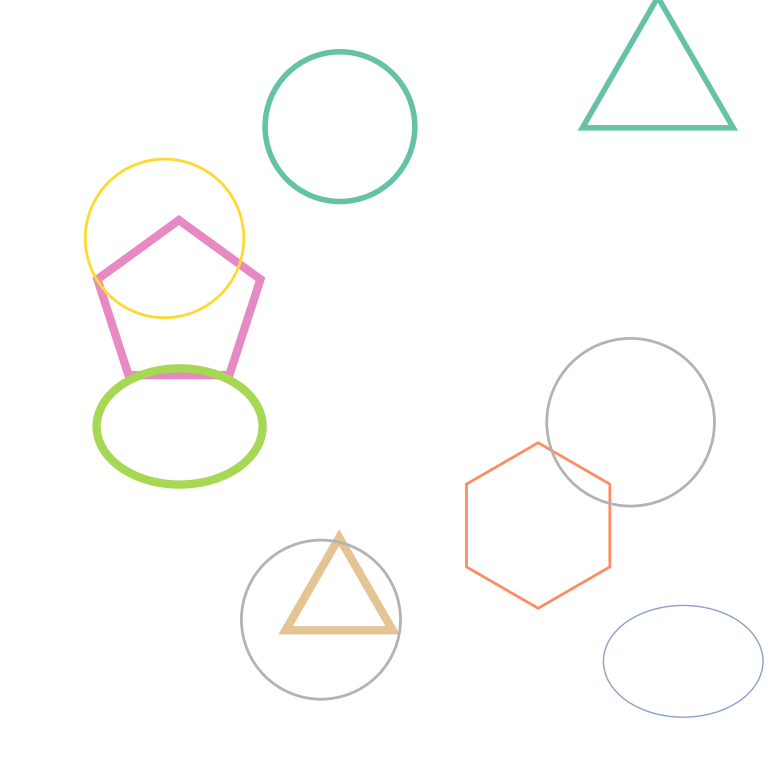[{"shape": "circle", "thickness": 2, "radius": 0.49, "center": [0.442, 0.836]}, {"shape": "triangle", "thickness": 2, "radius": 0.57, "center": [0.854, 0.891]}, {"shape": "hexagon", "thickness": 1, "radius": 0.54, "center": [0.699, 0.318]}, {"shape": "oval", "thickness": 0.5, "radius": 0.52, "center": [0.887, 0.141]}, {"shape": "pentagon", "thickness": 3, "radius": 0.56, "center": [0.232, 0.603]}, {"shape": "oval", "thickness": 3, "radius": 0.54, "center": [0.233, 0.446]}, {"shape": "circle", "thickness": 1, "radius": 0.51, "center": [0.214, 0.69]}, {"shape": "triangle", "thickness": 3, "radius": 0.4, "center": [0.44, 0.222]}, {"shape": "circle", "thickness": 1, "radius": 0.54, "center": [0.819, 0.452]}, {"shape": "circle", "thickness": 1, "radius": 0.52, "center": [0.417, 0.195]}]